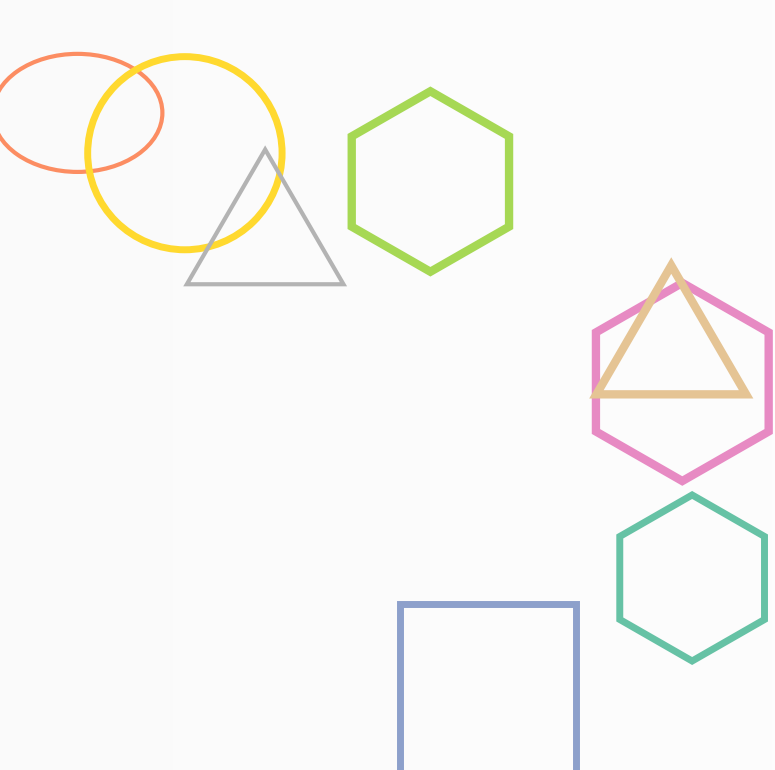[{"shape": "hexagon", "thickness": 2.5, "radius": 0.54, "center": [0.893, 0.249]}, {"shape": "oval", "thickness": 1.5, "radius": 0.55, "center": [0.1, 0.853]}, {"shape": "square", "thickness": 2.5, "radius": 0.57, "center": [0.63, 0.102]}, {"shape": "hexagon", "thickness": 3, "radius": 0.64, "center": [0.88, 0.504]}, {"shape": "hexagon", "thickness": 3, "radius": 0.59, "center": [0.555, 0.764]}, {"shape": "circle", "thickness": 2.5, "radius": 0.63, "center": [0.239, 0.801]}, {"shape": "triangle", "thickness": 3, "radius": 0.56, "center": [0.866, 0.544]}, {"shape": "triangle", "thickness": 1.5, "radius": 0.58, "center": [0.342, 0.689]}]